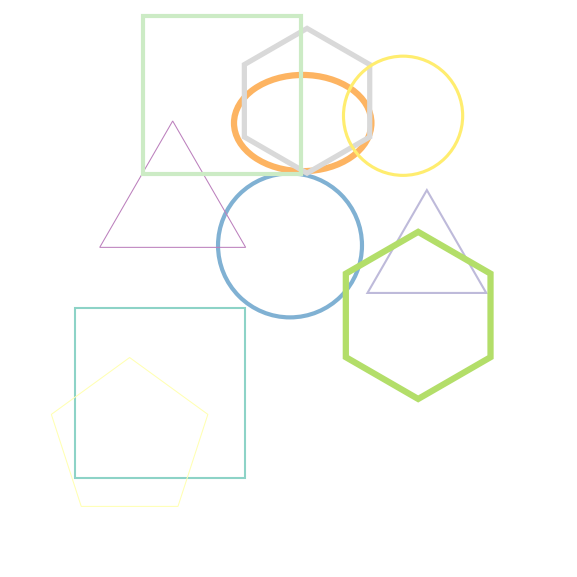[{"shape": "square", "thickness": 1, "radius": 0.73, "center": [0.277, 0.319]}, {"shape": "pentagon", "thickness": 0.5, "radius": 0.71, "center": [0.224, 0.238]}, {"shape": "triangle", "thickness": 1, "radius": 0.59, "center": [0.739, 0.551]}, {"shape": "circle", "thickness": 2, "radius": 0.62, "center": [0.502, 0.574]}, {"shape": "oval", "thickness": 3, "radius": 0.59, "center": [0.524, 0.786]}, {"shape": "hexagon", "thickness": 3, "radius": 0.72, "center": [0.724, 0.453]}, {"shape": "hexagon", "thickness": 2.5, "radius": 0.63, "center": [0.532, 0.825]}, {"shape": "triangle", "thickness": 0.5, "radius": 0.73, "center": [0.299, 0.644]}, {"shape": "square", "thickness": 2, "radius": 0.69, "center": [0.384, 0.835]}, {"shape": "circle", "thickness": 1.5, "radius": 0.52, "center": [0.698, 0.799]}]